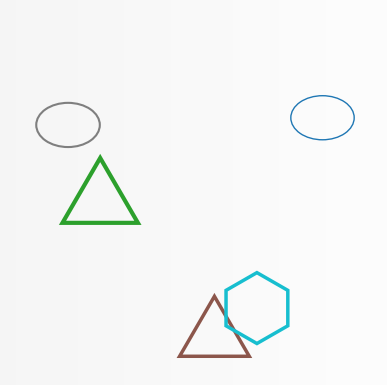[{"shape": "oval", "thickness": 1, "radius": 0.41, "center": [0.832, 0.694]}, {"shape": "triangle", "thickness": 3, "radius": 0.56, "center": [0.259, 0.477]}, {"shape": "triangle", "thickness": 2.5, "radius": 0.52, "center": [0.553, 0.126]}, {"shape": "oval", "thickness": 1.5, "radius": 0.41, "center": [0.176, 0.675]}, {"shape": "hexagon", "thickness": 2.5, "radius": 0.46, "center": [0.663, 0.2]}]